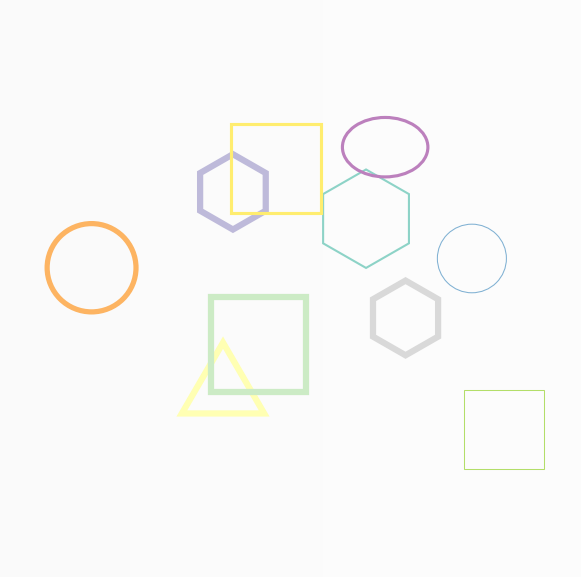[{"shape": "hexagon", "thickness": 1, "radius": 0.43, "center": [0.63, 0.62]}, {"shape": "triangle", "thickness": 3, "radius": 0.41, "center": [0.384, 0.324]}, {"shape": "hexagon", "thickness": 3, "radius": 0.33, "center": [0.401, 0.667]}, {"shape": "circle", "thickness": 0.5, "radius": 0.3, "center": [0.812, 0.552]}, {"shape": "circle", "thickness": 2.5, "radius": 0.38, "center": [0.158, 0.535]}, {"shape": "square", "thickness": 0.5, "radius": 0.34, "center": [0.867, 0.255]}, {"shape": "hexagon", "thickness": 3, "radius": 0.32, "center": [0.698, 0.449]}, {"shape": "oval", "thickness": 1.5, "radius": 0.37, "center": [0.663, 0.744]}, {"shape": "square", "thickness": 3, "radius": 0.41, "center": [0.445, 0.402]}, {"shape": "square", "thickness": 1.5, "radius": 0.39, "center": [0.475, 0.707]}]